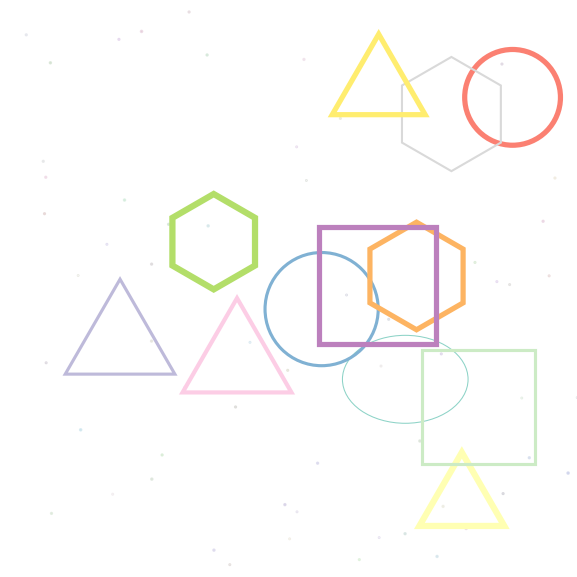[{"shape": "oval", "thickness": 0.5, "radius": 0.54, "center": [0.702, 0.342]}, {"shape": "triangle", "thickness": 3, "radius": 0.42, "center": [0.8, 0.131]}, {"shape": "triangle", "thickness": 1.5, "radius": 0.55, "center": [0.208, 0.406]}, {"shape": "circle", "thickness": 2.5, "radius": 0.41, "center": [0.888, 0.831]}, {"shape": "circle", "thickness": 1.5, "radius": 0.49, "center": [0.557, 0.464]}, {"shape": "hexagon", "thickness": 2.5, "radius": 0.47, "center": [0.721, 0.521]}, {"shape": "hexagon", "thickness": 3, "radius": 0.41, "center": [0.37, 0.581]}, {"shape": "triangle", "thickness": 2, "radius": 0.54, "center": [0.41, 0.374]}, {"shape": "hexagon", "thickness": 1, "radius": 0.49, "center": [0.782, 0.802]}, {"shape": "square", "thickness": 2.5, "radius": 0.51, "center": [0.654, 0.505]}, {"shape": "square", "thickness": 1.5, "radius": 0.49, "center": [0.829, 0.295]}, {"shape": "triangle", "thickness": 2.5, "radius": 0.46, "center": [0.656, 0.847]}]